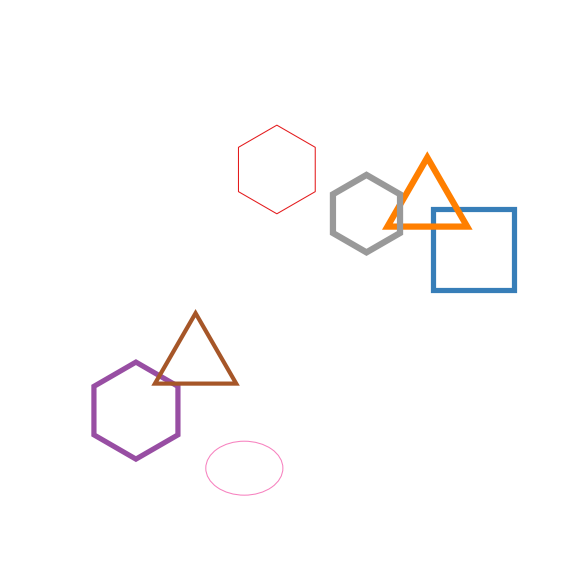[{"shape": "hexagon", "thickness": 0.5, "radius": 0.38, "center": [0.479, 0.706]}, {"shape": "square", "thickness": 2.5, "radius": 0.35, "center": [0.82, 0.567]}, {"shape": "hexagon", "thickness": 2.5, "radius": 0.42, "center": [0.235, 0.288]}, {"shape": "triangle", "thickness": 3, "radius": 0.4, "center": [0.74, 0.647]}, {"shape": "triangle", "thickness": 2, "radius": 0.41, "center": [0.339, 0.376]}, {"shape": "oval", "thickness": 0.5, "radius": 0.33, "center": [0.423, 0.188]}, {"shape": "hexagon", "thickness": 3, "radius": 0.34, "center": [0.635, 0.629]}]